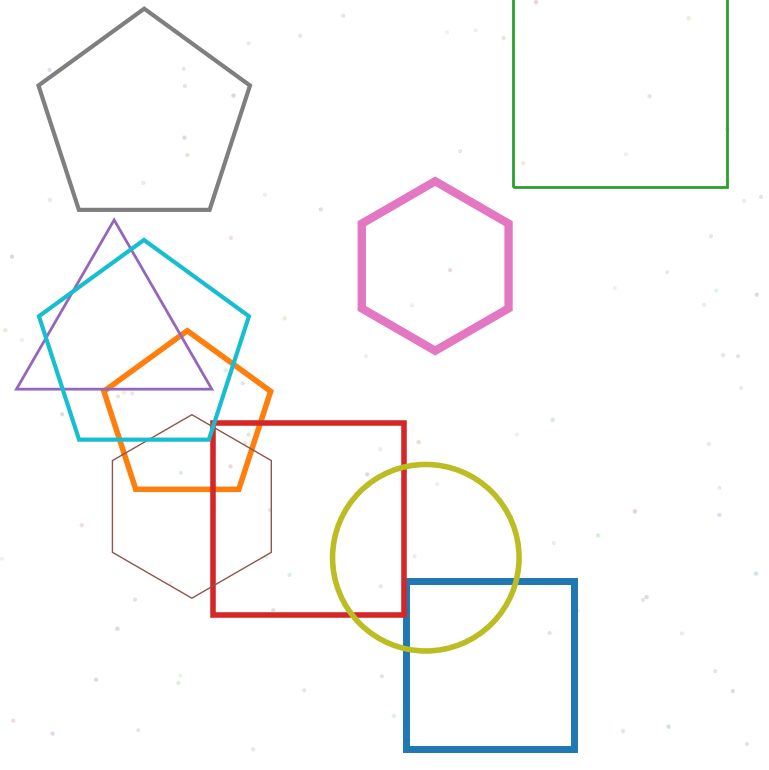[{"shape": "square", "thickness": 2.5, "radius": 0.54, "center": [0.636, 0.136]}, {"shape": "pentagon", "thickness": 2, "radius": 0.57, "center": [0.243, 0.457]}, {"shape": "square", "thickness": 1, "radius": 0.7, "center": [0.805, 0.896]}, {"shape": "square", "thickness": 2, "radius": 0.62, "center": [0.401, 0.326]}, {"shape": "triangle", "thickness": 1, "radius": 0.73, "center": [0.148, 0.568]}, {"shape": "hexagon", "thickness": 0.5, "radius": 0.6, "center": [0.249, 0.342]}, {"shape": "hexagon", "thickness": 3, "radius": 0.55, "center": [0.565, 0.655]}, {"shape": "pentagon", "thickness": 1.5, "radius": 0.72, "center": [0.187, 0.844]}, {"shape": "circle", "thickness": 2, "radius": 0.61, "center": [0.553, 0.276]}, {"shape": "pentagon", "thickness": 1.5, "radius": 0.72, "center": [0.187, 0.545]}]